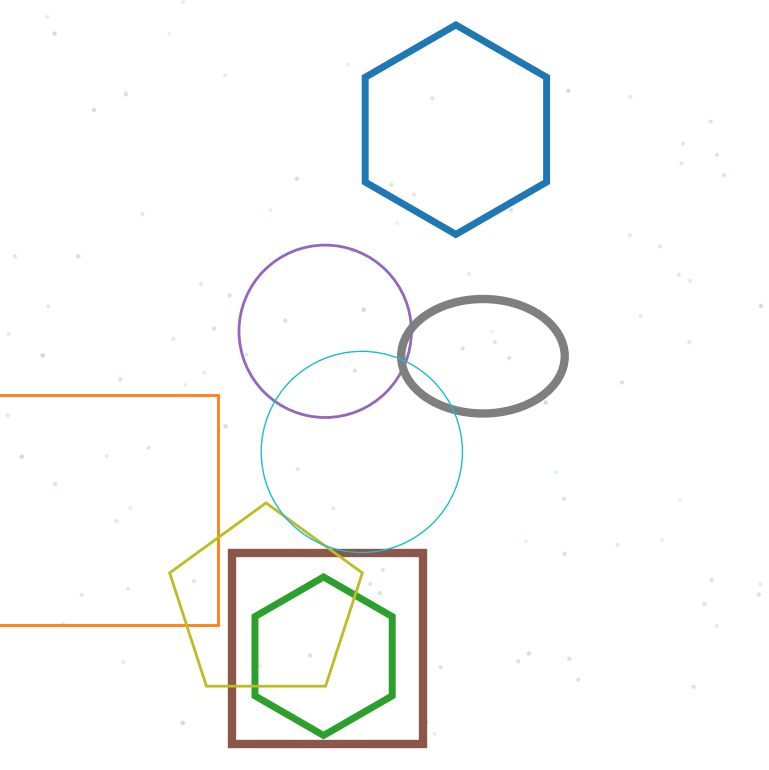[{"shape": "hexagon", "thickness": 2.5, "radius": 0.68, "center": [0.592, 0.832]}, {"shape": "square", "thickness": 1, "radius": 0.75, "center": [0.133, 0.338]}, {"shape": "hexagon", "thickness": 2.5, "radius": 0.51, "center": [0.42, 0.148]}, {"shape": "circle", "thickness": 1, "radius": 0.56, "center": [0.422, 0.57]}, {"shape": "square", "thickness": 3, "radius": 0.62, "center": [0.426, 0.158]}, {"shape": "oval", "thickness": 3, "radius": 0.53, "center": [0.627, 0.537]}, {"shape": "pentagon", "thickness": 1, "radius": 0.66, "center": [0.345, 0.215]}, {"shape": "circle", "thickness": 0.5, "radius": 0.65, "center": [0.47, 0.413]}]